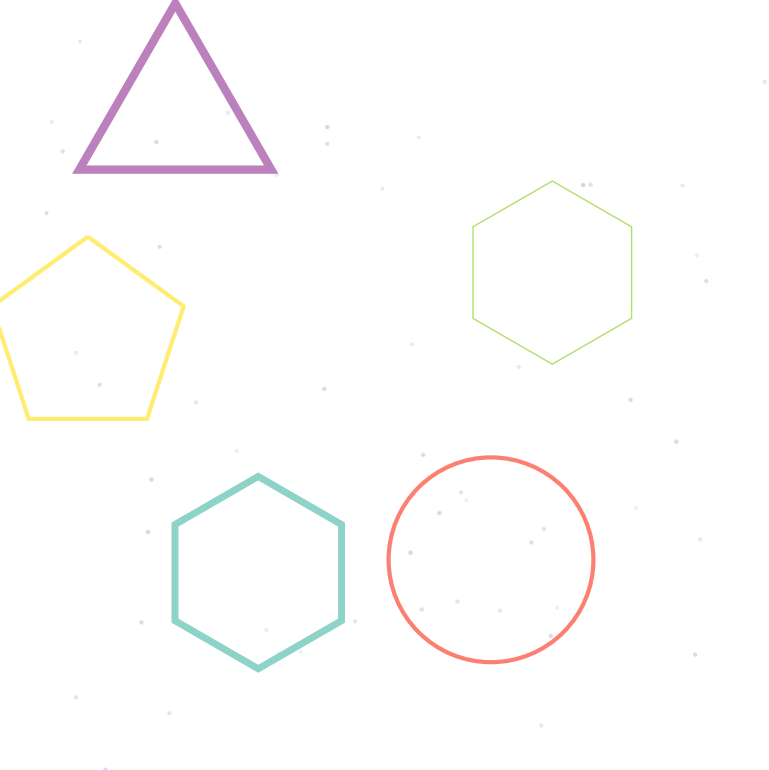[{"shape": "hexagon", "thickness": 2.5, "radius": 0.62, "center": [0.335, 0.256]}, {"shape": "circle", "thickness": 1.5, "radius": 0.66, "center": [0.638, 0.273]}, {"shape": "hexagon", "thickness": 0.5, "radius": 0.59, "center": [0.717, 0.646]}, {"shape": "triangle", "thickness": 3, "radius": 0.72, "center": [0.228, 0.852]}, {"shape": "pentagon", "thickness": 1.5, "radius": 0.65, "center": [0.114, 0.562]}]